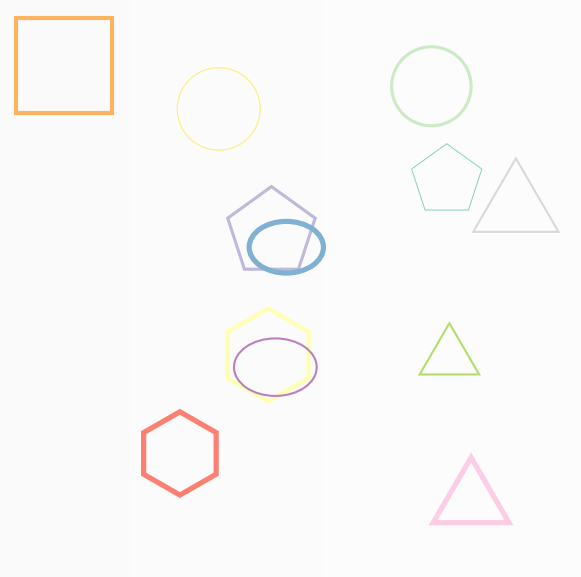[{"shape": "pentagon", "thickness": 0.5, "radius": 0.32, "center": [0.769, 0.687]}, {"shape": "hexagon", "thickness": 2, "radius": 0.4, "center": [0.461, 0.384]}, {"shape": "pentagon", "thickness": 1.5, "radius": 0.4, "center": [0.467, 0.597]}, {"shape": "hexagon", "thickness": 2.5, "radius": 0.36, "center": [0.309, 0.214]}, {"shape": "oval", "thickness": 2.5, "radius": 0.32, "center": [0.493, 0.571]}, {"shape": "square", "thickness": 2, "radius": 0.41, "center": [0.11, 0.885]}, {"shape": "triangle", "thickness": 1, "radius": 0.3, "center": [0.773, 0.38]}, {"shape": "triangle", "thickness": 2.5, "radius": 0.38, "center": [0.81, 0.132]}, {"shape": "triangle", "thickness": 1, "radius": 0.42, "center": [0.888, 0.64]}, {"shape": "oval", "thickness": 1, "radius": 0.36, "center": [0.474, 0.363]}, {"shape": "circle", "thickness": 1.5, "radius": 0.34, "center": [0.742, 0.85]}, {"shape": "circle", "thickness": 0.5, "radius": 0.36, "center": [0.376, 0.81]}]